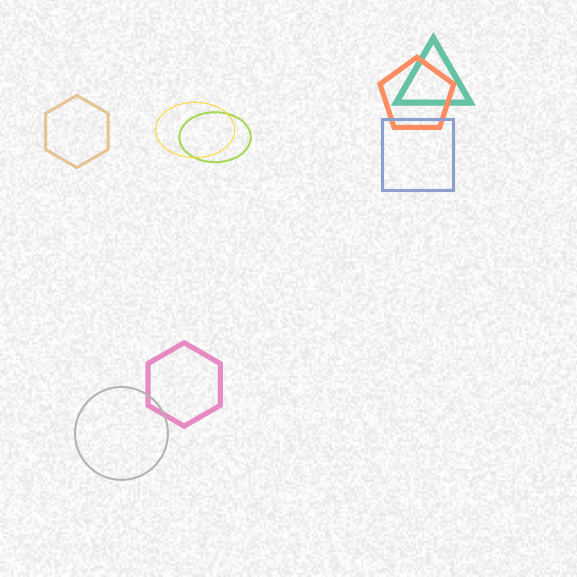[{"shape": "triangle", "thickness": 3, "radius": 0.37, "center": [0.75, 0.859]}, {"shape": "pentagon", "thickness": 2.5, "radius": 0.34, "center": [0.722, 0.833]}, {"shape": "square", "thickness": 1.5, "radius": 0.31, "center": [0.723, 0.732]}, {"shape": "hexagon", "thickness": 2.5, "radius": 0.36, "center": [0.319, 0.333]}, {"shape": "oval", "thickness": 1, "radius": 0.31, "center": [0.372, 0.762]}, {"shape": "oval", "thickness": 0.5, "radius": 0.34, "center": [0.338, 0.774]}, {"shape": "hexagon", "thickness": 1.5, "radius": 0.31, "center": [0.133, 0.771]}, {"shape": "circle", "thickness": 1, "radius": 0.4, "center": [0.21, 0.249]}]